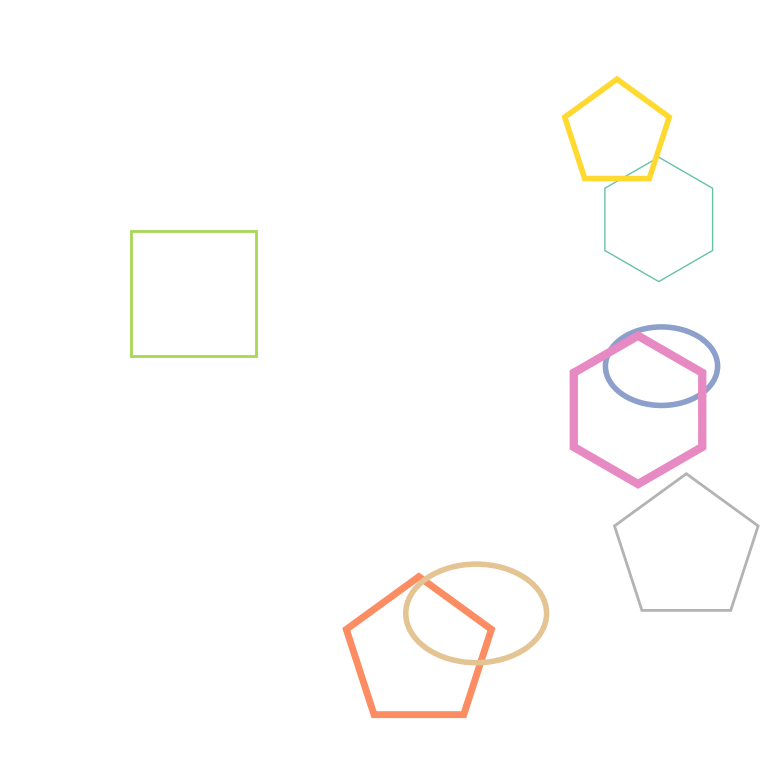[{"shape": "hexagon", "thickness": 0.5, "radius": 0.4, "center": [0.856, 0.715]}, {"shape": "pentagon", "thickness": 2.5, "radius": 0.5, "center": [0.544, 0.152]}, {"shape": "oval", "thickness": 2, "radius": 0.36, "center": [0.859, 0.524]}, {"shape": "hexagon", "thickness": 3, "radius": 0.48, "center": [0.829, 0.468]}, {"shape": "square", "thickness": 1, "radius": 0.41, "center": [0.252, 0.619]}, {"shape": "pentagon", "thickness": 2, "radius": 0.36, "center": [0.801, 0.826]}, {"shape": "oval", "thickness": 2, "radius": 0.46, "center": [0.618, 0.203]}, {"shape": "pentagon", "thickness": 1, "radius": 0.49, "center": [0.891, 0.287]}]